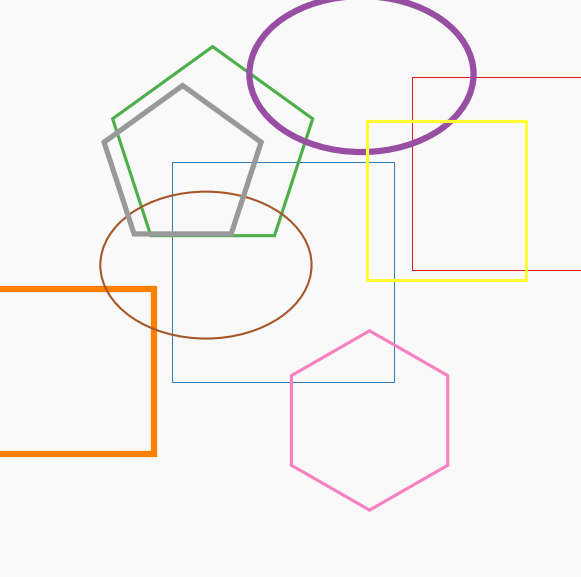[{"shape": "square", "thickness": 0.5, "radius": 0.84, "center": [0.875, 0.698]}, {"shape": "square", "thickness": 0.5, "radius": 0.95, "center": [0.487, 0.527]}, {"shape": "pentagon", "thickness": 1.5, "radius": 0.9, "center": [0.366, 0.737]}, {"shape": "oval", "thickness": 3, "radius": 0.96, "center": [0.622, 0.871]}, {"shape": "square", "thickness": 3, "radius": 0.72, "center": [0.121, 0.355]}, {"shape": "square", "thickness": 1.5, "radius": 0.68, "center": [0.768, 0.652]}, {"shape": "oval", "thickness": 1, "radius": 0.91, "center": [0.354, 0.54]}, {"shape": "hexagon", "thickness": 1.5, "radius": 0.78, "center": [0.636, 0.271]}, {"shape": "pentagon", "thickness": 2.5, "radius": 0.71, "center": [0.314, 0.709]}]